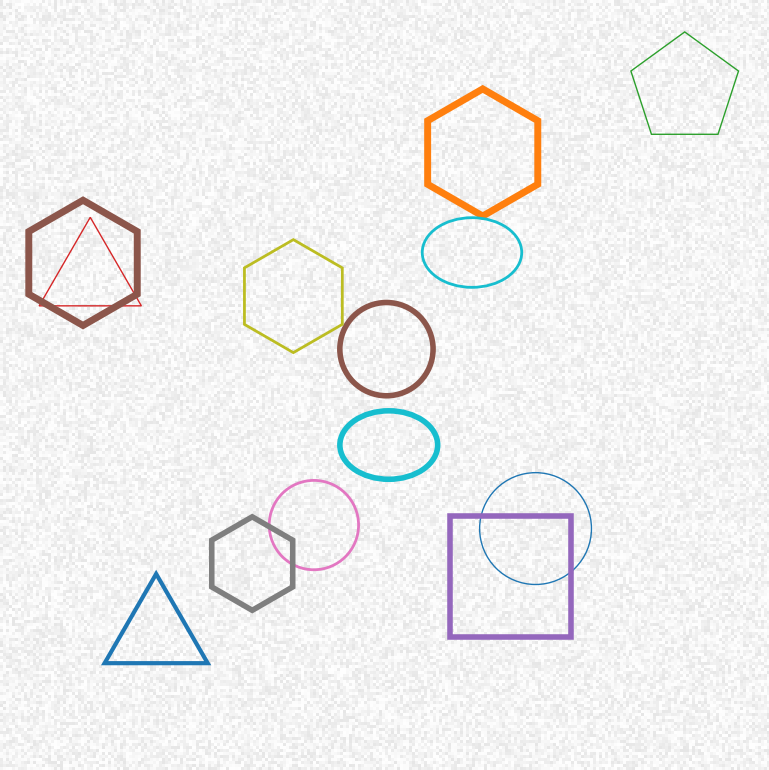[{"shape": "triangle", "thickness": 1.5, "radius": 0.39, "center": [0.203, 0.177]}, {"shape": "circle", "thickness": 0.5, "radius": 0.36, "center": [0.696, 0.314]}, {"shape": "hexagon", "thickness": 2.5, "radius": 0.41, "center": [0.627, 0.802]}, {"shape": "pentagon", "thickness": 0.5, "radius": 0.37, "center": [0.889, 0.885]}, {"shape": "triangle", "thickness": 0.5, "radius": 0.38, "center": [0.117, 0.641]}, {"shape": "square", "thickness": 2, "radius": 0.39, "center": [0.663, 0.252]}, {"shape": "hexagon", "thickness": 2.5, "radius": 0.41, "center": [0.108, 0.659]}, {"shape": "circle", "thickness": 2, "radius": 0.3, "center": [0.502, 0.547]}, {"shape": "circle", "thickness": 1, "radius": 0.29, "center": [0.408, 0.318]}, {"shape": "hexagon", "thickness": 2, "radius": 0.3, "center": [0.328, 0.268]}, {"shape": "hexagon", "thickness": 1, "radius": 0.37, "center": [0.381, 0.615]}, {"shape": "oval", "thickness": 2, "radius": 0.32, "center": [0.505, 0.422]}, {"shape": "oval", "thickness": 1, "radius": 0.32, "center": [0.613, 0.672]}]